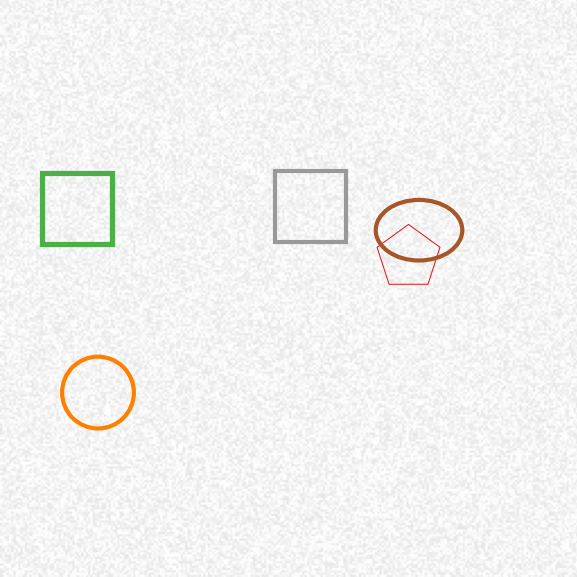[{"shape": "pentagon", "thickness": 0.5, "radius": 0.29, "center": [0.707, 0.553]}, {"shape": "square", "thickness": 2.5, "radius": 0.3, "center": [0.133, 0.638]}, {"shape": "circle", "thickness": 2, "radius": 0.31, "center": [0.17, 0.319]}, {"shape": "oval", "thickness": 2, "radius": 0.37, "center": [0.726, 0.601]}, {"shape": "square", "thickness": 2, "radius": 0.31, "center": [0.538, 0.641]}]